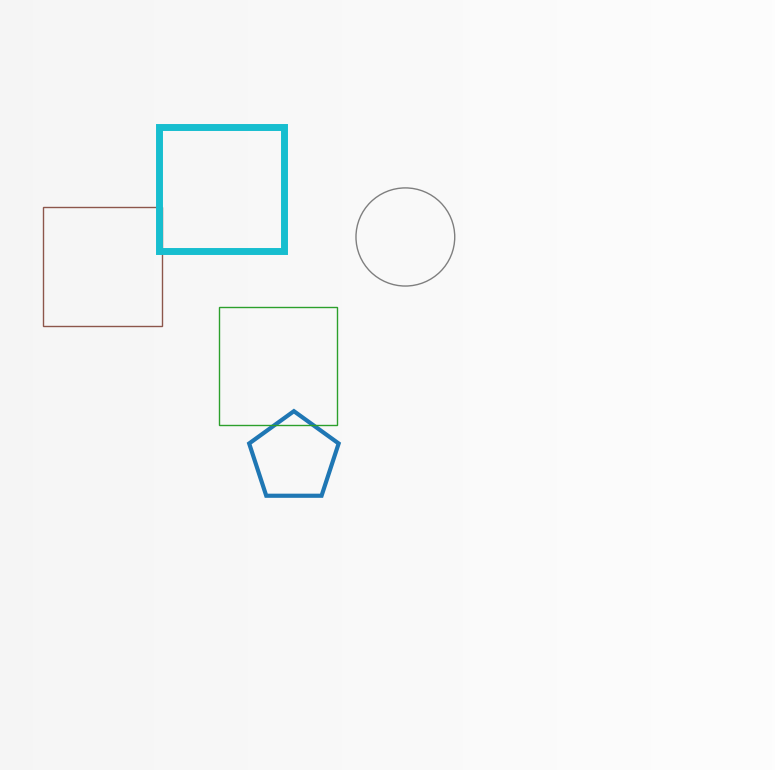[{"shape": "pentagon", "thickness": 1.5, "radius": 0.3, "center": [0.379, 0.405]}, {"shape": "square", "thickness": 0.5, "radius": 0.38, "center": [0.359, 0.525]}, {"shape": "square", "thickness": 0.5, "radius": 0.38, "center": [0.132, 0.654]}, {"shape": "circle", "thickness": 0.5, "radius": 0.32, "center": [0.523, 0.692]}, {"shape": "square", "thickness": 2.5, "radius": 0.4, "center": [0.286, 0.754]}]